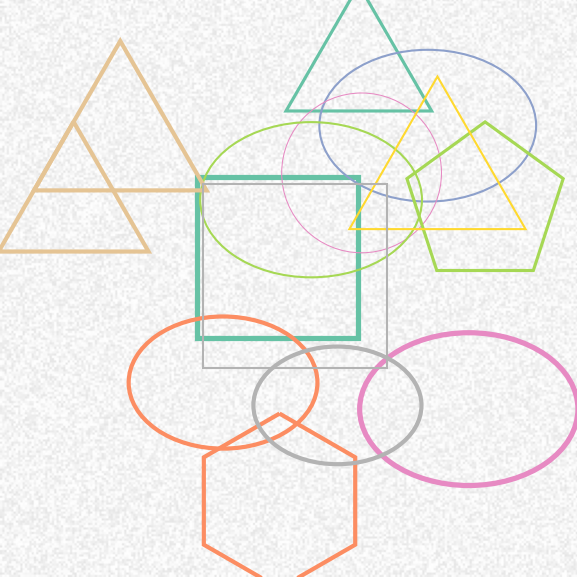[{"shape": "triangle", "thickness": 1.5, "radius": 0.73, "center": [0.621, 0.88]}, {"shape": "square", "thickness": 2.5, "radius": 0.7, "center": [0.48, 0.554]}, {"shape": "oval", "thickness": 2, "radius": 0.82, "center": [0.386, 0.337]}, {"shape": "hexagon", "thickness": 2, "radius": 0.76, "center": [0.484, 0.132]}, {"shape": "oval", "thickness": 1, "radius": 0.94, "center": [0.741, 0.782]}, {"shape": "oval", "thickness": 2.5, "radius": 0.94, "center": [0.812, 0.291]}, {"shape": "circle", "thickness": 0.5, "radius": 0.69, "center": [0.626, 0.7]}, {"shape": "oval", "thickness": 1, "radius": 0.96, "center": [0.539, 0.653]}, {"shape": "pentagon", "thickness": 1.5, "radius": 0.71, "center": [0.84, 0.646]}, {"shape": "triangle", "thickness": 1, "radius": 0.88, "center": [0.757, 0.69]}, {"shape": "triangle", "thickness": 2, "radius": 0.75, "center": [0.127, 0.638]}, {"shape": "triangle", "thickness": 2, "radius": 0.86, "center": [0.208, 0.756]}, {"shape": "square", "thickness": 1, "radius": 0.8, "center": [0.511, 0.521]}, {"shape": "oval", "thickness": 2, "radius": 0.73, "center": [0.584, 0.297]}]